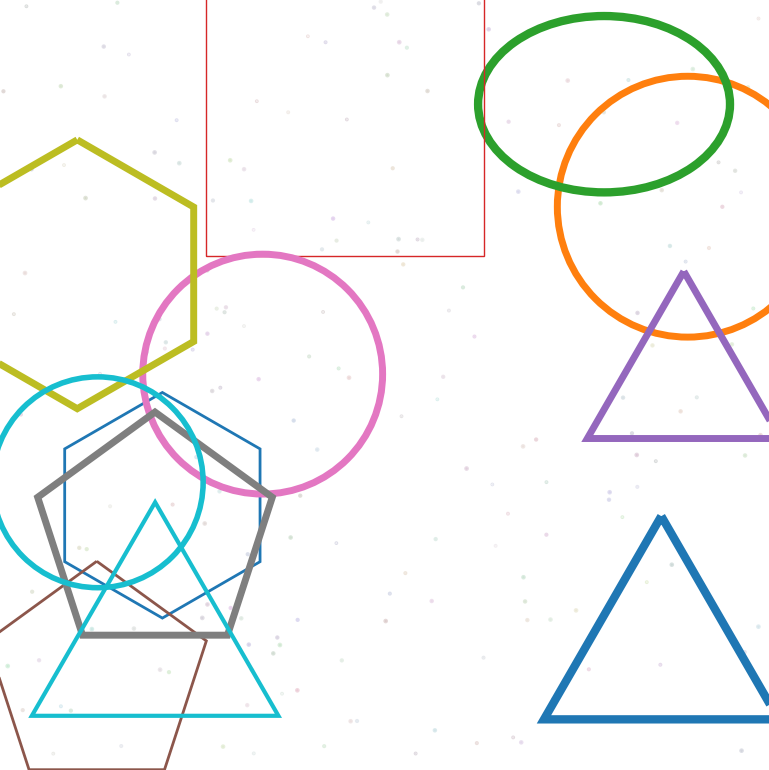[{"shape": "triangle", "thickness": 3, "radius": 0.88, "center": [0.859, 0.154]}, {"shape": "hexagon", "thickness": 1, "radius": 0.73, "center": [0.211, 0.344]}, {"shape": "circle", "thickness": 2.5, "radius": 0.85, "center": [0.893, 0.732]}, {"shape": "oval", "thickness": 3, "radius": 0.82, "center": [0.784, 0.865]}, {"shape": "square", "thickness": 0.5, "radius": 0.9, "center": [0.448, 0.848]}, {"shape": "triangle", "thickness": 2.5, "radius": 0.72, "center": [0.888, 0.503]}, {"shape": "pentagon", "thickness": 1, "radius": 0.75, "center": [0.126, 0.121]}, {"shape": "circle", "thickness": 2.5, "radius": 0.78, "center": [0.341, 0.514]}, {"shape": "pentagon", "thickness": 2.5, "radius": 0.8, "center": [0.201, 0.305]}, {"shape": "hexagon", "thickness": 2.5, "radius": 0.87, "center": [0.1, 0.644]}, {"shape": "triangle", "thickness": 1.5, "radius": 0.92, "center": [0.201, 0.163]}, {"shape": "circle", "thickness": 2, "radius": 0.68, "center": [0.127, 0.374]}]